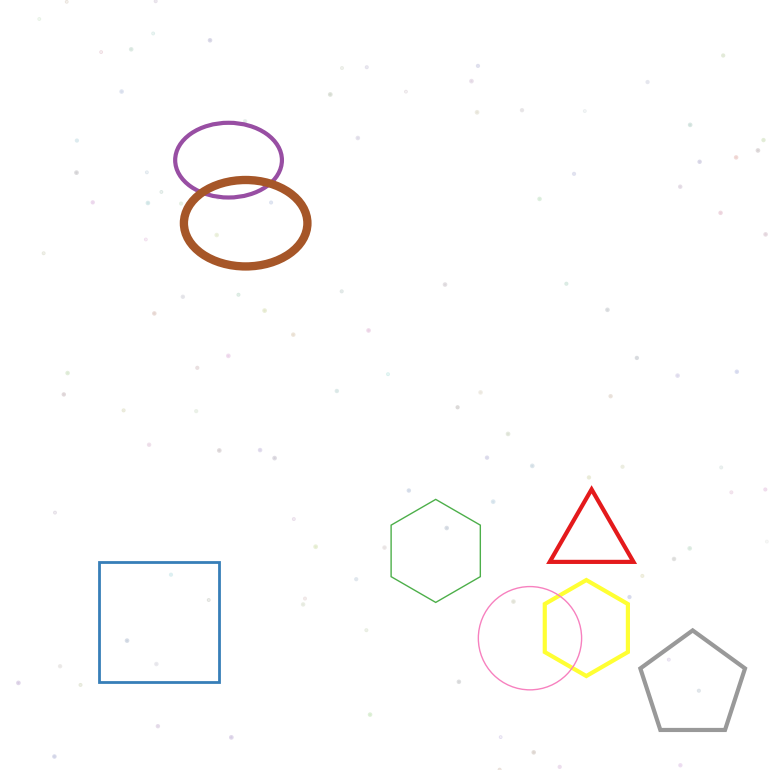[{"shape": "triangle", "thickness": 1.5, "radius": 0.31, "center": [0.768, 0.302]}, {"shape": "square", "thickness": 1, "radius": 0.39, "center": [0.207, 0.192]}, {"shape": "hexagon", "thickness": 0.5, "radius": 0.33, "center": [0.566, 0.285]}, {"shape": "oval", "thickness": 1.5, "radius": 0.35, "center": [0.297, 0.792]}, {"shape": "hexagon", "thickness": 1.5, "radius": 0.31, "center": [0.761, 0.184]}, {"shape": "oval", "thickness": 3, "radius": 0.4, "center": [0.319, 0.71]}, {"shape": "circle", "thickness": 0.5, "radius": 0.34, "center": [0.688, 0.171]}, {"shape": "pentagon", "thickness": 1.5, "radius": 0.36, "center": [0.9, 0.11]}]